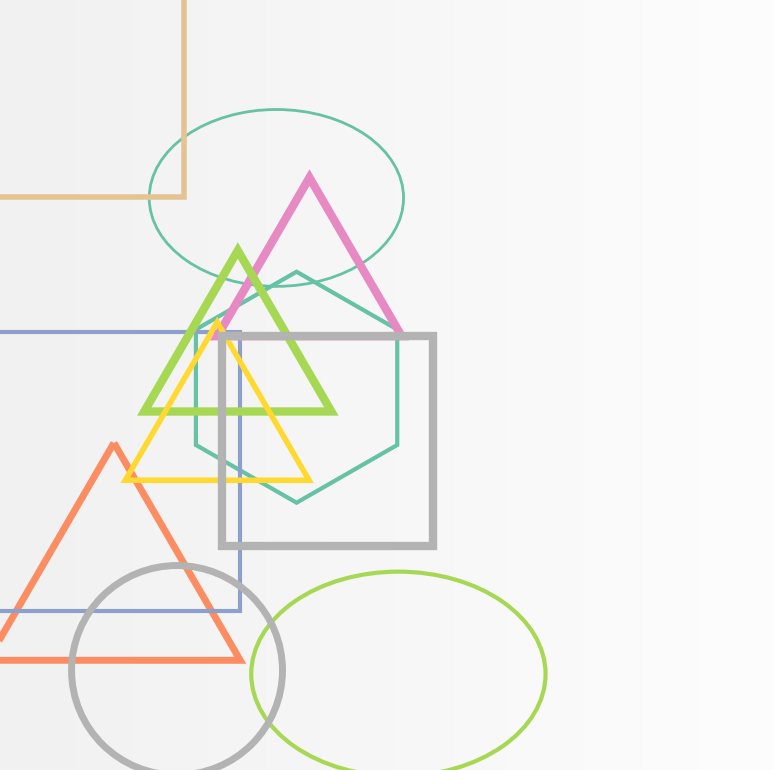[{"shape": "oval", "thickness": 1, "radius": 0.82, "center": [0.357, 0.743]}, {"shape": "hexagon", "thickness": 1.5, "radius": 0.75, "center": [0.383, 0.497]}, {"shape": "triangle", "thickness": 2.5, "radius": 0.94, "center": [0.147, 0.237]}, {"shape": "square", "thickness": 1.5, "radius": 0.91, "center": [0.128, 0.388]}, {"shape": "triangle", "thickness": 3, "radius": 0.69, "center": [0.399, 0.632]}, {"shape": "triangle", "thickness": 3, "radius": 0.7, "center": [0.307, 0.535]}, {"shape": "oval", "thickness": 1.5, "radius": 0.95, "center": [0.514, 0.125]}, {"shape": "triangle", "thickness": 2, "radius": 0.68, "center": [0.28, 0.445]}, {"shape": "square", "thickness": 2, "radius": 0.67, "center": [0.104, 0.878]}, {"shape": "square", "thickness": 3, "radius": 0.68, "center": [0.422, 0.427]}, {"shape": "circle", "thickness": 2.5, "radius": 0.68, "center": [0.228, 0.129]}]